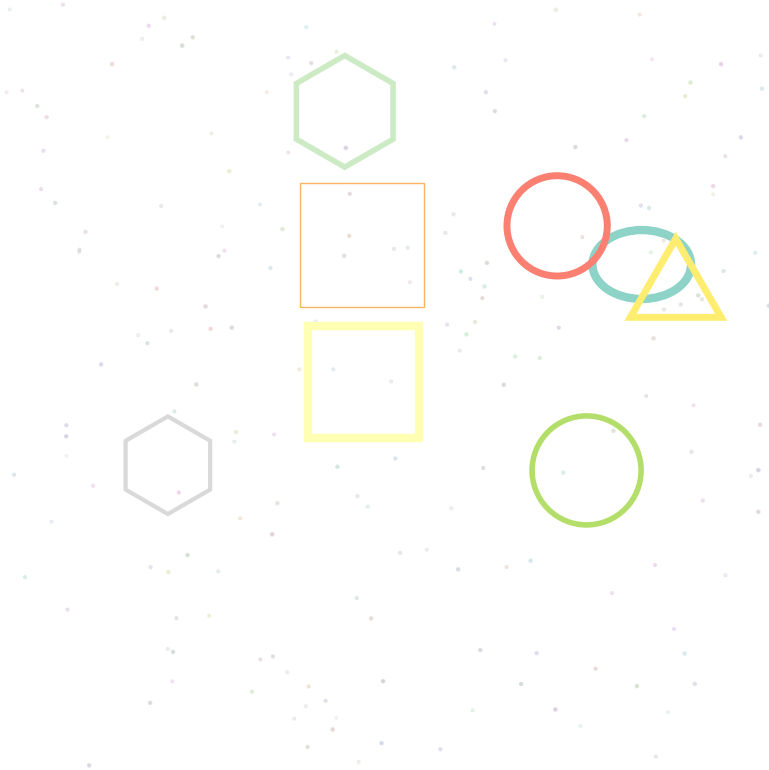[{"shape": "oval", "thickness": 3, "radius": 0.32, "center": [0.833, 0.656]}, {"shape": "square", "thickness": 3, "radius": 0.36, "center": [0.472, 0.504]}, {"shape": "circle", "thickness": 2.5, "radius": 0.33, "center": [0.724, 0.707]}, {"shape": "square", "thickness": 0.5, "radius": 0.4, "center": [0.47, 0.682]}, {"shape": "circle", "thickness": 2, "radius": 0.35, "center": [0.762, 0.389]}, {"shape": "hexagon", "thickness": 1.5, "radius": 0.32, "center": [0.218, 0.396]}, {"shape": "hexagon", "thickness": 2, "radius": 0.36, "center": [0.448, 0.855]}, {"shape": "triangle", "thickness": 2.5, "radius": 0.34, "center": [0.878, 0.622]}]